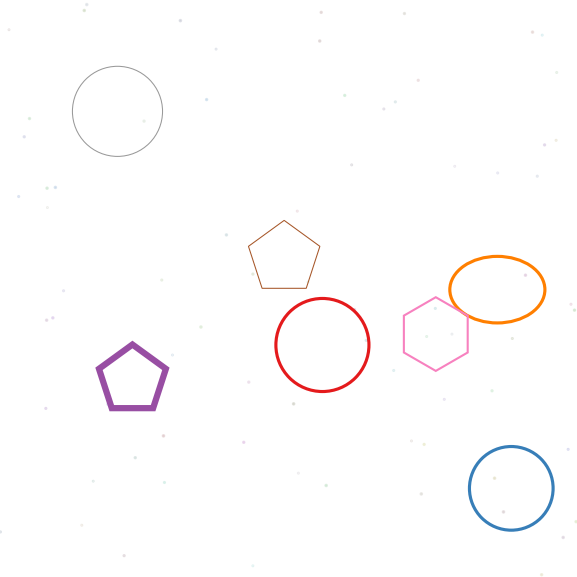[{"shape": "circle", "thickness": 1.5, "radius": 0.4, "center": [0.558, 0.402]}, {"shape": "circle", "thickness": 1.5, "radius": 0.36, "center": [0.885, 0.154]}, {"shape": "pentagon", "thickness": 3, "radius": 0.3, "center": [0.229, 0.342]}, {"shape": "oval", "thickness": 1.5, "radius": 0.41, "center": [0.861, 0.498]}, {"shape": "pentagon", "thickness": 0.5, "radius": 0.33, "center": [0.492, 0.552]}, {"shape": "hexagon", "thickness": 1, "radius": 0.32, "center": [0.755, 0.421]}, {"shape": "circle", "thickness": 0.5, "radius": 0.39, "center": [0.203, 0.806]}]